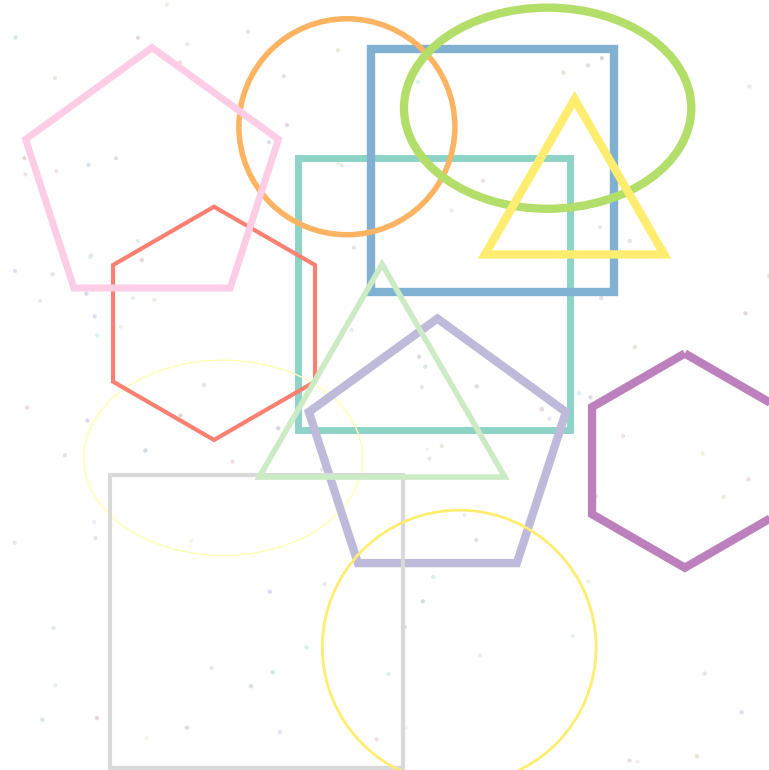[{"shape": "square", "thickness": 2.5, "radius": 0.88, "center": [0.564, 0.618]}, {"shape": "oval", "thickness": 0.5, "radius": 0.91, "center": [0.29, 0.405]}, {"shape": "pentagon", "thickness": 3, "radius": 0.88, "center": [0.568, 0.411]}, {"shape": "hexagon", "thickness": 1.5, "radius": 0.76, "center": [0.278, 0.58]}, {"shape": "square", "thickness": 3, "radius": 0.79, "center": [0.64, 0.779]}, {"shape": "circle", "thickness": 2, "radius": 0.7, "center": [0.45, 0.835]}, {"shape": "oval", "thickness": 3, "radius": 0.93, "center": [0.711, 0.859]}, {"shape": "pentagon", "thickness": 2.5, "radius": 0.86, "center": [0.197, 0.766]}, {"shape": "square", "thickness": 1.5, "radius": 0.95, "center": [0.333, 0.193]}, {"shape": "hexagon", "thickness": 3, "radius": 0.7, "center": [0.889, 0.402]}, {"shape": "triangle", "thickness": 2, "radius": 0.92, "center": [0.496, 0.473]}, {"shape": "triangle", "thickness": 3, "radius": 0.67, "center": [0.746, 0.737]}, {"shape": "circle", "thickness": 1, "radius": 0.89, "center": [0.596, 0.16]}]